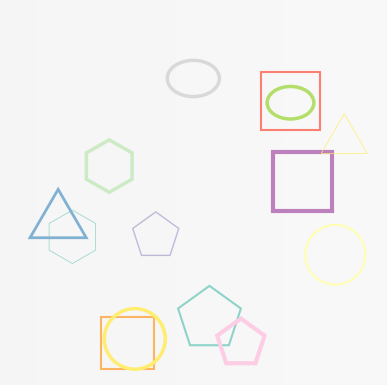[{"shape": "pentagon", "thickness": 1.5, "radius": 0.43, "center": [0.541, 0.172]}, {"shape": "hexagon", "thickness": 0.5, "radius": 0.35, "center": [0.187, 0.385]}, {"shape": "circle", "thickness": 1.5, "radius": 0.39, "center": [0.865, 0.338]}, {"shape": "pentagon", "thickness": 1, "radius": 0.31, "center": [0.402, 0.387]}, {"shape": "square", "thickness": 1.5, "radius": 0.38, "center": [0.751, 0.738]}, {"shape": "triangle", "thickness": 2, "radius": 0.42, "center": [0.15, 0.424]}, {"shape": "square", "thickness": 1.5, "radius": 0.34, "center": [0.329, 0.108]}, {"shape": "oval", "thickness": 2.5, "radius": 0.3, "center": [0.75, 0.733]}, {"shape": "pentagon", "thickness": 3, "radius": 0.32, "center": [0.622, 0.108]}, {"shape": "oval", "thickness": 2.5, "radius": 0.34, "center": [0.499, 0.796]}, {"shape": "square", "thickness": 3, "radius": 0.38, "center": [0.781, 0.528]}, {"shape": "hexagon", "thickness": 2.5, "radius": 0.34, "center": [0.282, 0.569]}, {"shape": "triangle", "thickness": 0.5, "radius": 0.34, "center": [0.888, 0.636]}, {"shape": "circle", "thickness": 2.5, "radius": 0.39, "center": [0.348, 0.12]}]